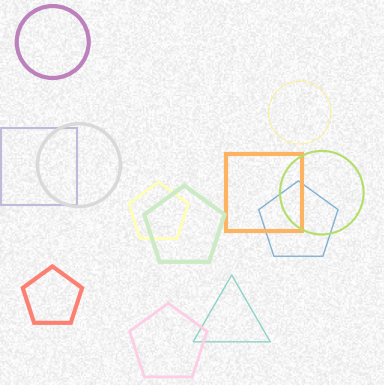[{"shape": "triangle", "thickness": 1, "radius": 0.58, "center": [0.602, 0.17]}, {"shape": "pentagon", "thickness": 2, "radius": 0.41, "center": [0.412, 0.446]}, {"shape": "square", "thickness": 1.5, "radius": 0.49, "center": [0.101, 0.567]}, {"shape": "pentagon", "thickness": 3, "radius": 0.41, "center": [0.136, 0.227]}, {"shape": "pentagon", "thickness": 1, "radius": 0.54, "center": [0.775, 0.422]}, {"shape": "square", "thickness": 3, "radius": 0.5, "center": [0.686, 0.501]}, {"shape": "circle", "thickness": 1.5, "radius": 0.54, "center": [0.836, 0.5]}, {"shape": "pentagon", "thickness": 2, "radius": 0.53, "center": [0.437, 0.107]}, {"shape": "circle", "thickness": 2.5, "radius": 0.54, "center": [0.205, 0.571]}, {"shape": "circle", "thickness": 3, "radius": 0.47, "center": [0.137, 0.891]}, {"shape": "pentagon", "thickness": 3, "radius": 0.55, "center": [0.479, 0.409]}, {"shape": "circle", "thickness": 0.5, "radius": 0.41, "center": [0.778, 0.707]}]